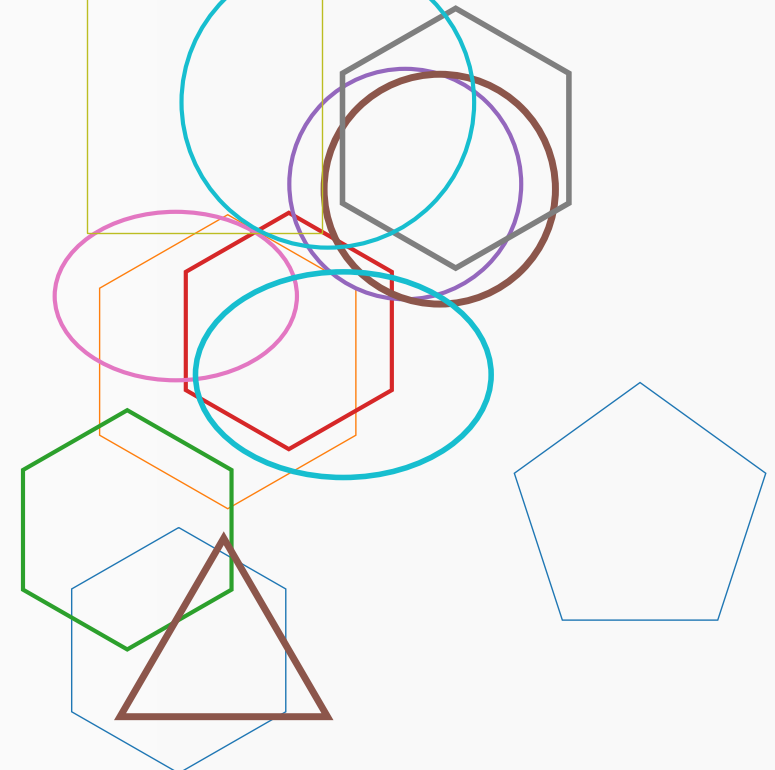[{"shape": "hexagon", "thickness": 0.5, "radius": 0.8, "center": [0.231, 0.155]}, {"shape": "pentagon", "thickness": 0.5, "radius": 0.85, "center": [0.826, 0.333]}, {"shape": "hexagon", "thickness": 0.5, "radius": 0.95, "center": [0.294, 0.53]}, {"shape": "hexagon", "thickness": 1.5, "radius": 0.78, "center": [0.164, 0.312]}, {"shape": "hexagon", "thickness": 1.5, "radius": 0.77, "center": [0.373, 0.57]}, {"shape": "circle", "thickness": 1.5, "radius": 0.75, "center": [0.523, 0.761]}, {"shape": "triangle", "thickness": 2.5, "radius": 0.77, "center": [0.289, 0.146]}, {"shape": "circle", "thickness": 2.5, "radius": 0.75, "center": [0.567, 0.754]}, {"shape": "oval", "thickness": 1.5, "radius": 0.78, "center": [0.227, 0.616]}, {"shape": "hexagon", "thickness": 2, "radius": 0.84, "center": [0.588, 0.82]}, {"shape": "square", "thickness": 0.5, "radius": 0.76, "center": [0.264, 0.85]}, {"shape": "oval", "thickness": 2, "radius": 0.95, "center": [0.443, 0.513]}, {"shape": "circle", "thickness": 1.5, "radius": 0.94, "center": [0.423, 0.867]}]